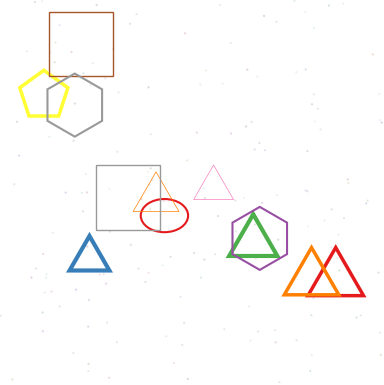[{"shape": "oval", "thickness": 1.5, "radius": 0.31, "center": [0.427, 0.44]}, {"shape": "triangle", "thickness": 2.5, "radius": 0.42, "center": [0.872, 0.274]}, {"shape": "triangle", "thickness": 3, "radius": 0.3, "center": [0.232, 0.327]}, {"shape": "triangle", "thickness": 3, "radius": 0.36, "center": [0.658, 0.371]}, {"shape": "hexagon", "thickness": 1.5, "radius": 0.41, "center": [0.675, 0.381]}, {"shape": "triangle", "thickness": 2.5, "radius": 0.41, "center": [0.809, 0.275]}, {"shape": "triangle", "thickness": 0.5, "radius": 0.34, "center": [0.405, 0.485]}, {"shape": "pentagon", "thickness": 2.5, "radius": 0.33, "center": [0.114, 0.752]}, {"shape": "square", "thickness": 1, "radius": 0.42, "center": [0.21, 0.885]}, {"shape": "triangle", "thickness": 0.5, "radius": 0.3, "center": [0.555, 0.511]}, {"shape": "hexagon", "thickness": 1.5, "radius": 0.41, "center": [0.194, 0.727]}, {"shape": "square", "thickness": 1, "radius": 0.42, "center": [0.333, 0.486]}]